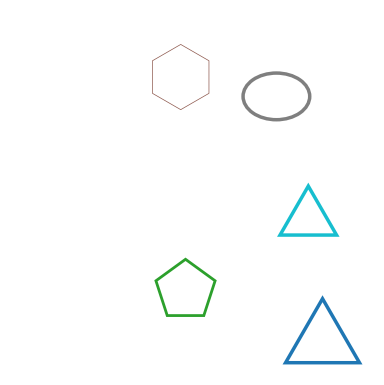[{"shape": "triangle", "thickness": 2.5, "radius": 0.55, "center": [0.838, 0.113]}, {"shape": "pentagon", "thickness": 2, "radius": 0.4, "center": [0.482, 0.246]}, {"shape": "hexagon", "thickness": 0.5, "radius": 0.42, "center": [0.469, 0.8]}, {"shape": "oval", "thickness": 2.5, "radius": 0.43, "center": [0.718, 0.75]}, {"shape": "triangle", "thickness": 2.5, "radius": 0.42, "center": [0.801, 0.432]}]